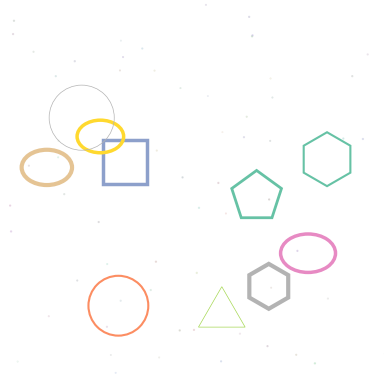[{"shape": "hexagon", "thickness": 1.5, "radius": 0.35, "center": [0.849, 0.587]}, {"shape": "pentagon", "thickness": 2, "radius": 0.34, "center": [0.667, 0.489]}, {"shape": "circle", "thickness": 1.5, "radius": 0.39, "center": [0.307, 0.206]}, {"shape": "square", "thickness": 2.5, "radius": 0.29, "center": [0.324, 0.58]}, {"shape": "oval", "thickness": 2.5, "radius": 0.36, "center": [0.8, 0.342]}, {"shape": "triangle", "thickness": 0.5, "radius": 0.35, "center": [0.576, 0.185]}, {"shape": "oval", "thickness": 2.5, "radius": 0.3, "center": [0.261, 0.646]}, {"shape": "oval", "thickness": 3, "radius": 0.33, "center": [0.122, 0.565]}, {"shape": "hexagon", "thickness": 3, "radius": 0.29, "center": [0.698, 0.256]}, {"shape": "circle", "thickness": 0.5, "radius": 0.42, "center": [0.212, 0.694]}]